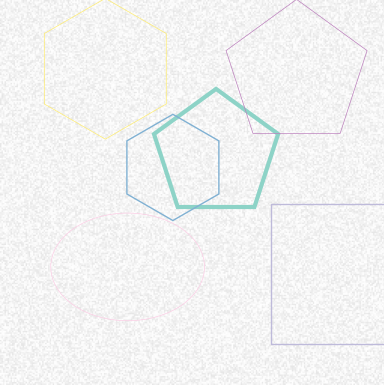[{"shape": "pentagon", "thickness": 3, "radius": 0.85, "center": [0.561, 0.6]}, {"shape": "square", "thickness": 1, "radius": 0.91, "center": [0.884, 0.288]}, {"shape": "hexagon", "thickness": 1, "radius": 0.69, "center": [0.449, 0.565]}, {"shape": "oval", "thickness": 0.5, "radius": 1.0, "center": [0.332, 0.307]}, {"shape": "pentagon", "thickness": 0.5, "radius": 0.96, "center": [0.77, 0.809]}, {"shape": "hexagon", "thickness": 0.5, "radius": 0.91, "center": [0.273, 0.821]}]